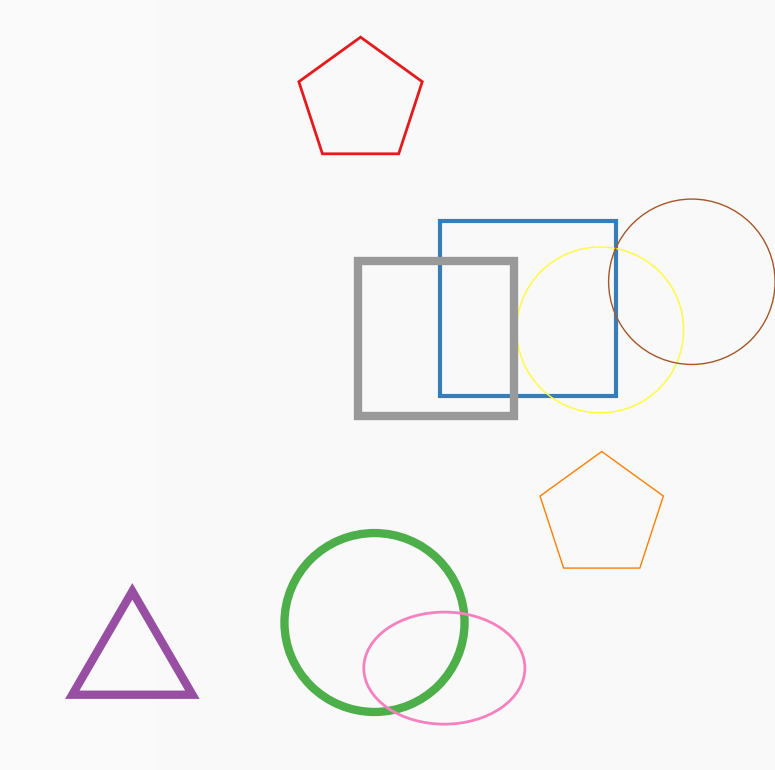[{"shape": "pentagon", "thickness": 1, "radius": 0.42, "center": [0.465, 0.868]}, {"shape": "square", "thickness": 1.5, "radius": 0.57, "center": [0.681, 0.6]}, {"shape": "circle", "thickness": 3, "radius": 0.58, "center": [0.483, 0.192]}, {"shape": "triangle", "thickness": 3, "radius": 0.45, "center": [0.171, 0.143]}, {"shape": "pentagon", "thickness": 0.5, "radius": 0.42, "center": [0.776, 0.33]}, {"shape": "circle", "thickness": 0.5, "radius": 0.54, "center": [0.774, 0.572]}, {"shape": "circle", "thickness": 0.5, "radius": 0.54, "center": [0.893, 0.634]}, {"shape": "oval", "thickness": 1, "radius": 0.52, "center": [0.573, 0.132]}, {"shape": "square", "thickness": 3, "radius": 0.5, "center": [0.563, 0.561]}]